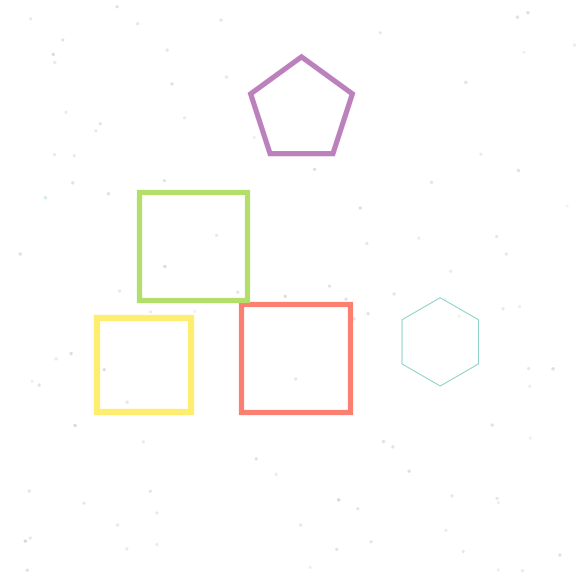[{"shape": "hexagon", "thickness": 0.5, "radius": 0.38, "center": [0.762, 0.407]}, {"shape": "square", "thickness": 2.5, "radius": 0.47, "center": [0.512, 0.379]}, {"shape": "square", "thickness": 2.5, "radius": 0.47, "center": [0.335, 0.573]}, {"shape": "pentagon", "thickness": 2.5, "radius": 0.46, "center": [0.522, 0.808]}, {"shape": "square", "thickness": 3, "radius": 0.41, "center": [0.249, 0.367]}]